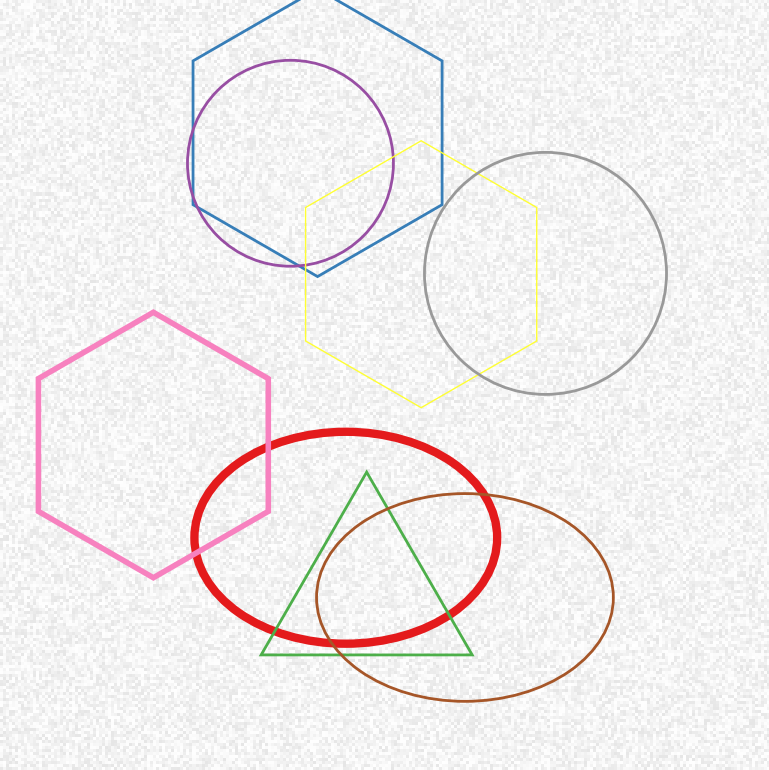[{"shape": "oval", "thickness": 3, "radius": 0.98, "center": [0.449, 0.302]}, {"shape": "hexagon", "thickness": 1, "radius": 0.93, "center": [0.412, 0.828]}, {"shape": "triangle", "thickness": 1, "radius": 0.79, "center": [0.476, 0.229]}, {"shape": "circle", "thickness": 1, "radius": 0.67, "center": [0.377, 0.788]}, {"shape": "hexagon", "thickness": 0.5, "radius": 0.87, "center": [0.547, 0.644]}, {"shape": "oval", "thickness": 1, "radius": 0.96, "center": [0.604, 0.224]}, {"shape": "hexagon", "thickness": 2, "radius": 0.86, "center": [0.199, 0.422]}, {"shape": "circle", "thickness": 1, "radius": 0.79, "center": [0.708, 0.645]}]